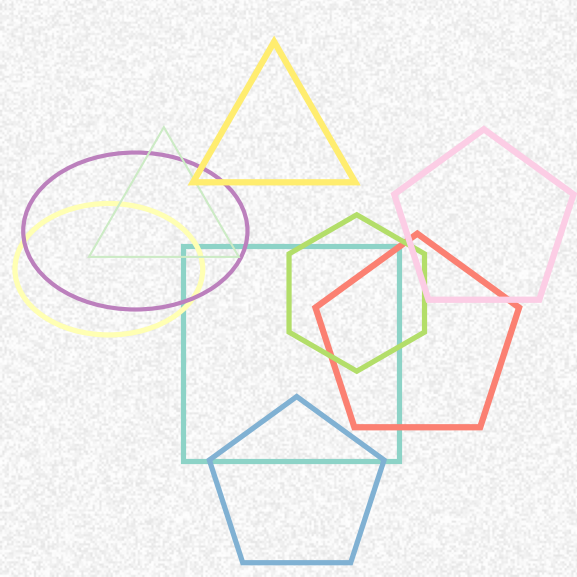[{"shape": "square", "thickness": 2.5, "radius": 0.93, "center": [0.504, 0.387]}, {"shape": "oval", "thickness": 2.5, "radius": 0.81, "center": [0.188, 0.533]}, {"shape": "pentagon", "thickness": 3, "radius": 0.93, "center": [0.723, 0.409]}, {"shape": "pentagon", "thickness": 2.5, "radius": 0.8, "center": [0.514, 0.153]}, {"shape": "hexagon", "thickness": 2.5, "radius": 0.68, "center": [0.618, 0.492]}, {"shape": "pentagon", "thickness": 3, "radius": 0.82, "center": [0.838, 0.612]}, {"shape": "oval", "thickness": 2, "radius": 0.97, "center": [0.234, 0.599]}, {"shape": "triangle", "thickness": 1, "radius": 0.75, "center": [0.284, 0.629]}, {"shape": "triangle", "thickness": 3, "radius": 0.81, "center": [0.475, 0.765]}]